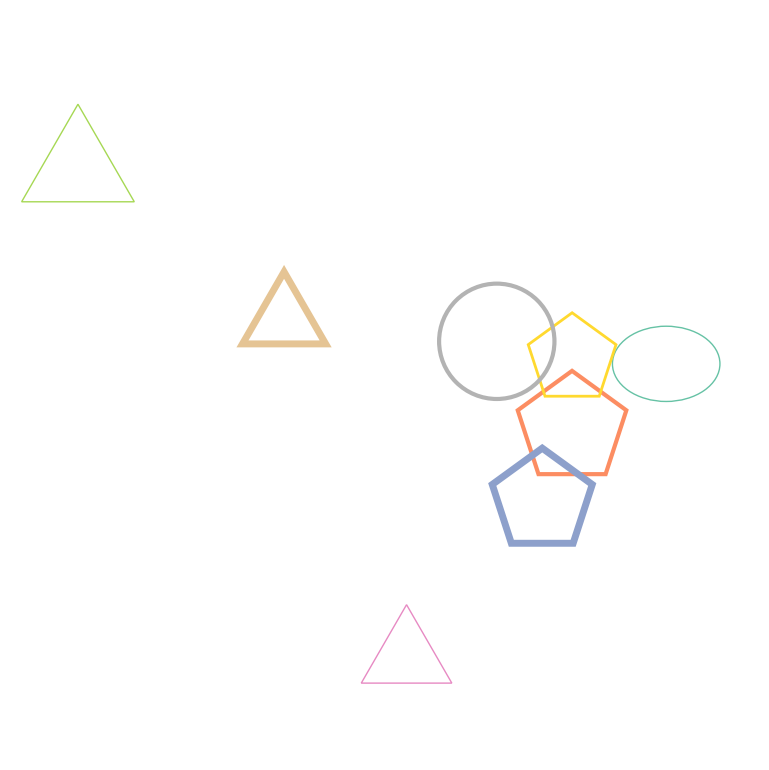[{"shape": "oval", "thickness": 0.5, "radius": 0.35, "center": [0.865, 0.527]}, {"shape": "pentagon", "thickness": 1.5, "radius": 0.37, "center": [0.743, 0.444]}, {"shape": "pentagon", "thickness": 2.5, "radius": 0.34, "center": [0.704, 0.35]}, {"shape": "triangle", "thickness": 0.5, "radius": 0.34, "center": [0.528, 0.147]}, {"shape": "triangle", "thickness": 0.5, "radius": 0.42, "center": [0.101, 0.78]}, {"shape": "pentagon", "thickness": 1, "radius": 0.3, "center": [0.743, 0.534]}, {"shape": "triangle", "thickness": 2.5, "radius": 0.31, "center": [0.369, 0.585]}, {"shape": "circle", "thickness": 1.5, "radius": 0.37, "center": [0.645, 0.557]}]